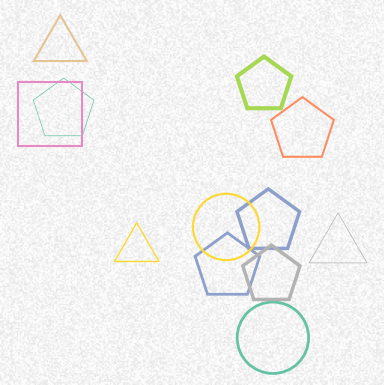[{"shape": "circle", "thickness": 2, "radius": 0.46, "center": [0.709, 0.123]}, {"shape": "pentagon", "thickness": 0.5, "radius": 0.41, "center": [0.165, 0.714]}, {"shape": "pentagon", "thickness": 1.5, "radius": 0.43, "center": [0.786, 0.662]}, {"shape": "pentagon", "thickness": 2.5, "radius": 0.43, "center": [0.697, 0.424]}, {"shape": "pentagon", "thickness": 2, "radius": 0.44, "center": [0.591, 0.307]}, {"shape": "square", "thickness": 1.5, "radius": 0.42, "center": [0.131, 0.703]}, {"shape": "pentagon", "thickness": 3, "radius": 0.37, "center": [0.686, 0.779]}, {"shape": "circle", "thickness": 1.5, "radius": 0.43, "center": [0.587, 0.411]}, {"shape": "triangle", "thickness": 1, "radius": 0.33, "center": [0.355, 0.354]}, {"shape": "triangle", "thickness": 1.5, "radius": 0.4, "center": [0.156, 0.881]}, {"shape": "pentagon", "thickness": 2.5, "radius": 0.39, "center": [0.705, 0.285]}, {"shape": "triangle", "thickness": 0.5, "radius": 0.43, "center": [0.878, 0.361]}]